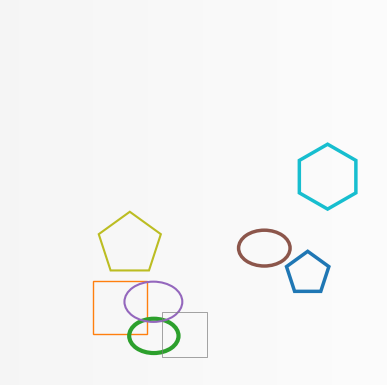[{"shape": "pentagon", "thickness": 2.5, "radius": 0.29, "center": [0.794, 0.29]}, {"shape": "square", "thickness": 1, "radius": 0.35, "center": [0.309, 0.201]}, {"shape": "oval", "thickness": 3, "radius": 0.32, "center": [0.397, 0.128]}, {"shape": "oval", "thickness": 1.5, "radius": 0.37, "center": [0.396, 0.216]}, {"shape": "oval", "thickness": 2.5, "radius": 0.33, "center": [0.682, 0.356]}, {"shape": "square", "thickness": 0.5, "radius": 0.29, "center": [0.477, 0.131]}, {"shape": "pentagon", "thickness": 1.5, "radius": 0.42, "center": [0.335, 0.366]}, {"shape": "hexagon", "thickness": 2.5, "radius": 0.42, "center": [0.845, 0.541]}]